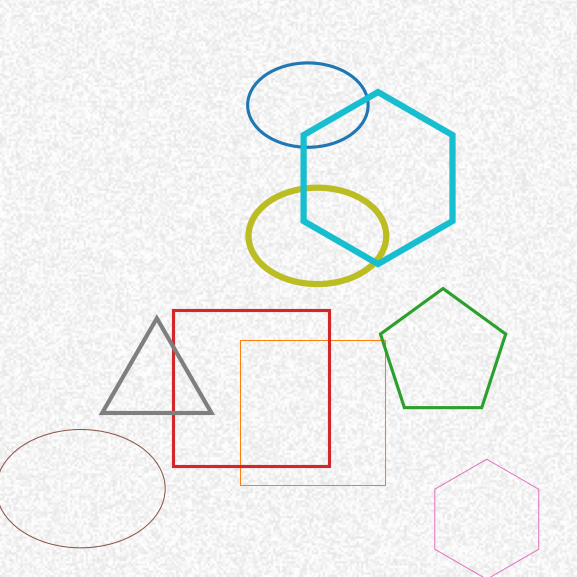[{"shape": "oval", "thickness": 1.5, "radius": 0.52, "center": [0.533, 0.817]}, {"shape": "square", "thickness": 0.5, "radius": 0.63, "center": [0.541, 0.285]}, {"shape": "pentagon", "thickness": 1.5, "radius": 0.57, "center": [0.767, 0.385]}, {"shape": "square", "thickness": 1.5, "radius": 0.68, "center": [0.434, 0.327]}, {"shape": "oval", "thickness": 0.5, "radius": 0.73, "center": [0.14, 0.153]}, {"shape": "hexagon", "thickness": 0.5, "radius": 0.52, "center": [0.843, 0.1]}, {"shape": "triangle", "thickness": 2, "radius": 0.55, "center": [0.272, 0.339]}, {"shape": "oval", "thickness": 3, "radius": 0.6, "center": [0.55, 0.591]}, {"shape": "hexagon", "thickness": 3, "radius": 0.74, "center": [0.655, 0.691]}]